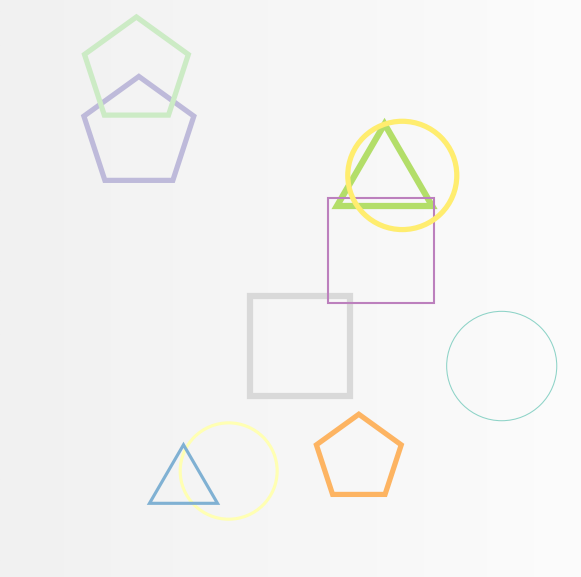[{"shape": "circle", "thickness": 0.5, "radius": 0.47, "center": [0.863, 0.365]}, {"shape": "circle", "thickness": 1.5, "radius": 0.42, "center": [0.393, 0.183]}, {"shape": "pentagon", "thickness": 2.5, "radius": 0.5, "center": [0.239, 0.767]}, {"shape": "triangle", "thickness": 1.5, "radius": 0.34, "center": [0.316, 0.161]}, {"shape": "pentagon", "thickness": 2.5, "radius": 0.38, "center": [0.617, 0.205]}, {"shape": "triangle", "thickness": 3, "radius": 0.47, "center": [0.662, 0.69]}, {"shape": "square", "thickness": 3, "radius": 0.43, "center": [0.516, 0.4]}, {"shape": "square", "thickness": 1, "radius": 0.45, "center": [0.655, 0.566]}, {"shape": "pentagon", "thickness": 2.5, "radius": 0.47, "center": [0.235, 0.876]}, {"shape": "circle", "thickness": 2.5, "radius": 0.47, "center": [0.692, 0.695]}]